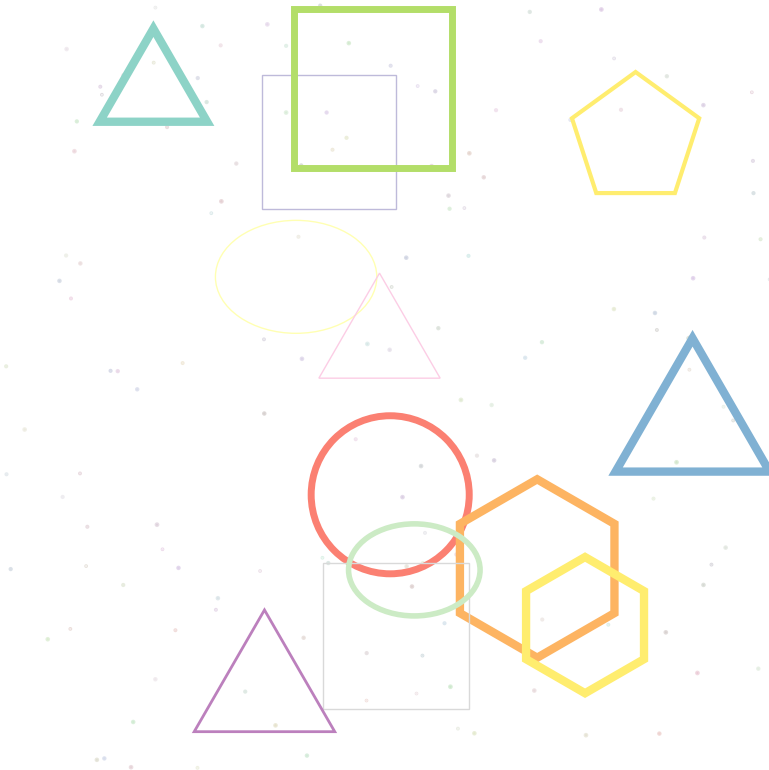[{"shape": "triangle", "thickness": 3, "radius": 0.4, "center": [0.199, 0.882]}, {"shape": "oval", "thickness": 0.5, "radius": 0.52, "center": [0.385, 0.64]}, {"shape": "square", "thickness": 0.5, "radius": 0.44, "center": [0.427, 0.816]}, {"shape": "circle", "thickness": 2.5, "radius": 0.51, "center": [0.507, 0.357]}, {"shape": "triangle", "thickness": 3, "radius": 0.58, "center": [0.899, 0.445]}, {"shape": "hexagon", "thickness": 3, "radius": 0.58, "center": [0.698, 0.262]}, {"shape": "square", "thickness": 2.5, "radius": 0.51, "center": [0.485, 0.885]}, {"shape": "triangle", "thickness": 0.5, "radius": 0.45, "center": [0.493, 0.554]}, {"shape": "square", "thickness": 0.5, "radius": 0.48, "center": [0.514, 0.174]}, {"shape": "triangle", "thickness": 1, "radius": 0.53, "center": [0.343, 0.102]}, {"shape": "oval", "thickness": 2, "radius": 0.43, "center": [0.538, 0.26]}, {"shape": "pentagon", "thickness": 1.5, "radius": 0.43, "center": [0.825, 0.82]}, {"shape": "hexagon", "thickness": 3, "radius": 0.44, "center": [0.76, 0.188]}]